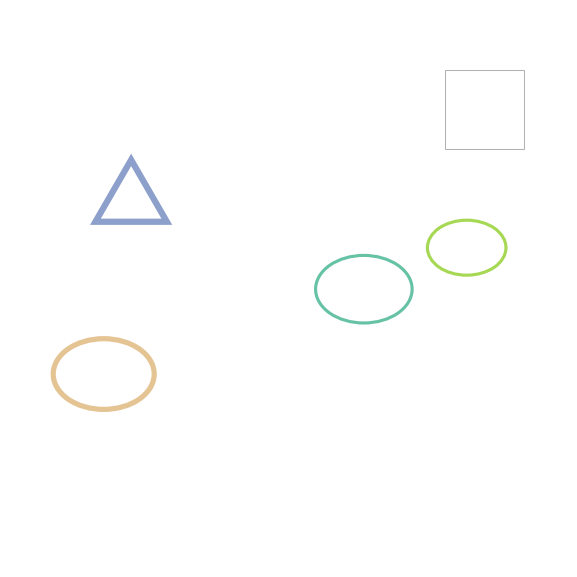[{"shape": "oval", "thickness": 1.5, "radius": 0.42, "center": [0.63, 0.498]}, {"shape": "triangle", "thickness": 3, "radius": 0.36, "center": [0.227, 0.651]}, {"shape": "oval", "thickness": 1.5, "radius": 0.34, "center": [0.808, 0.57]}, {"shape": "oval", "thickness": 2.5, "radius": 0.44, "center": [0.18, 0.351]}, {"shape": "square", "thickness": 0.5, "radius": 0.34, "center": [0.839, 0.809]}]